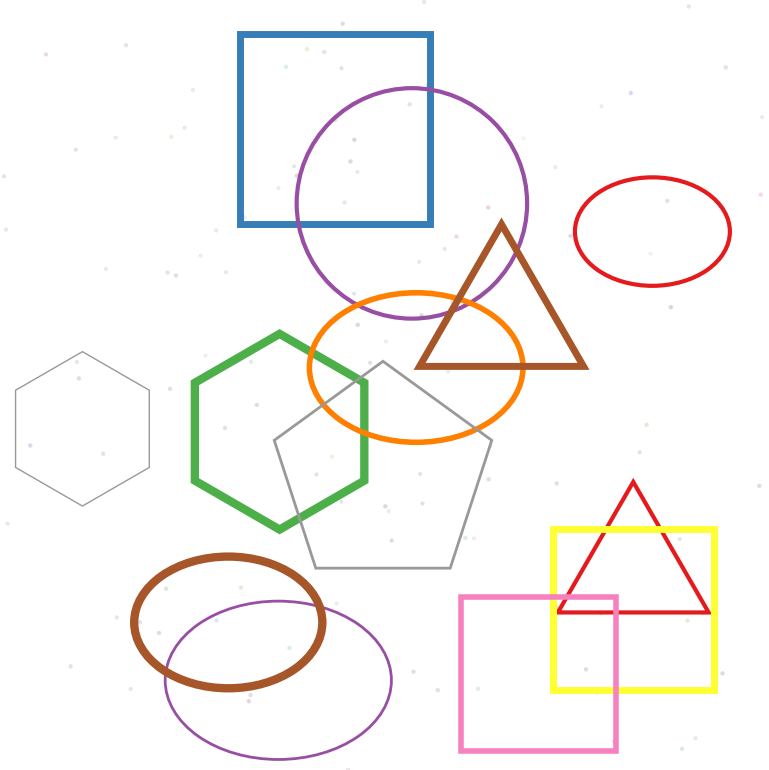[{"shape": "oval", "thickness": 1.5, "radius": 0.5, "center": [0.847, 0.699]}, {"shape": "triangle", "thickness": 1.5, "radius": 0.57, "center": [0.822, 0.261]}, {"shape": "square", "thickness": 2.5, "radius": 0.62, "center": [0.436, 0.832]}, {"shape": "hexagon", "thickness": 3, "radius": 0.64, "center": [0.363, 0.439]}, {"shape": "oval", "thickness": 1, "radius": 0.73, "center": [0.361, 0.116]}, {"shape": "circle", "thickness": 1.5, "radius": 0.75, "center": [0.535, 0.736]}, {"shape": "oval", "thickness": 2, "radius": 0.69, "center": [0.54, 0.523]}, {"shape": "square", "thickness": 2.5, "radius": 0.52, "center": [0.823, 0.209]}, {"shape": "oval", "thickness": 3, "radius": 0.61, "center": [0.296, 0.192]}, {"shape": "triangle", "thickness": 2.5, "radius": 0.61, "center": [0.651, 0.586]}, {"shape": "square", "thickness": 2, "radius": 0.5, "center": [0.699, 0.125]}, {"shape": "hexagon", "thickness": 0.5, "radius": 0.5, "center": [0.107, 0.443]}, {"shape": "pentagon", "thickness": 1, "radius": 0.74, "center": [0.497, 0.382]}]